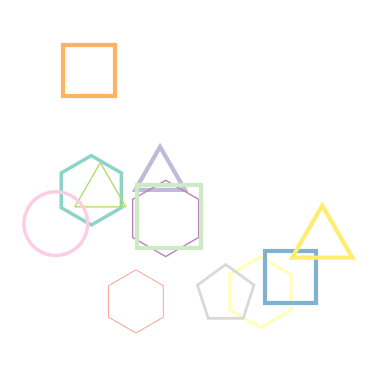[{"shape": "hexagon", "thickness": 2.5, "radius": 0.45, "center": [0.237, 0.506]}, {"shape": "hexagon", "thickness": 2, "radius": 0.46, "center": [0.677, 0.241]}, {"shape": "triangle", "thickness": 3, "radius": 0.37, "center": [0.416, 0.544]}, {"shape": "hexagon", "thickness": 0.5, "radius": 0.41, "center": [0.353, 0.217]}, {"shape": "square", "thickness": 3, "radius": 0.33, "center": [0.754, 0.28]}, {"shape": "square", "thickness": 3, "radius": 0.33, "center": [0.231, 0.817]}, {"shape": "triangle", "thickness": 1, "radius": 0.38, "center": [0.261, 0.501]}, {"shape": "circle", "thickness": 2.5, "radius": 0.41, "center": [0.145, 0.419]}, {"shape": "pentagon", "thickness": 2, "radius": 0.39, "center": [0.586, 0.236]}, {"shape": "hexagon", "thickness": 1, "radius": 0.49, "center": [0.43, 0.433]}, {"shape": "square", "thickness": 3, "radius": 0.41, "center": [0.438, 0.438]}, {"shape": "triangle", "thickness": 3, "radius": 0.45, "center": [0.837, 0.376]}]